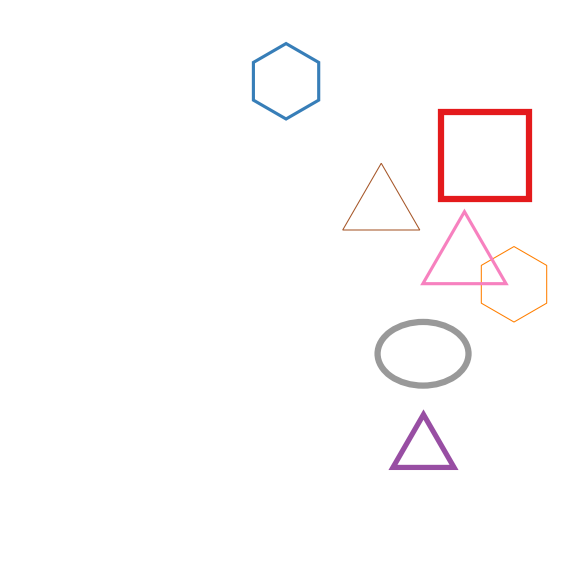[{"shape": "square", "thickness": 3, "radius": 0.38, "center": [0.84, 0.73]}, {"shape": "hexagon", "thickness": 1.5, "radius": 0.33, "center": [0.495, 0.858]}, {"shape": "triangle", "thickness": 2.5, "radius": 0.31, "center": [0.733, 0.22]}, {"shape": "hexagon", "thickness": 0.5, "radius": 0.33, "center": [0.89, 0.507]}, {"shape": "triangle", "thickness": 0.5, "radius": 0.39, "center": [0.66, 0.639]}, {"shape": "triangle", "thickness": 1.5, "radius": 0.42, "center": [0.804, 0.549]}, {"shape": "oval", "thickness": 3, "radius": 0.39, "center": [0.733, 0.387]}]